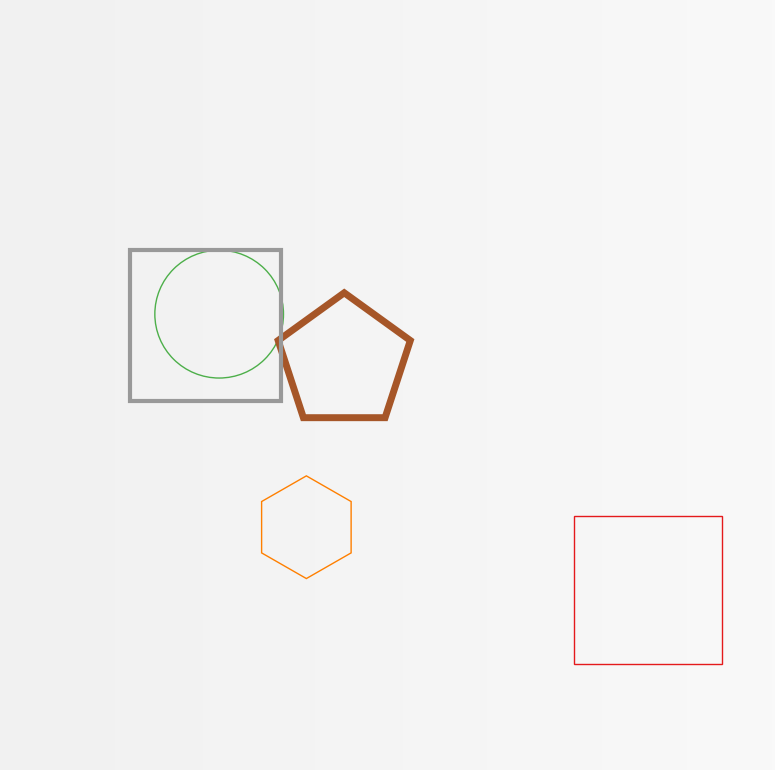[{"shape": "square", "thickness": 0.5, "radius": 0.48, "center": [0.836, 0.234]}, {"shape": "circle", "thickness": 0.5, "radius": 0.42, "center": [0.283, 0.592]}, {"shape": "hexagon", "thickness": 0.5, "radius": 0.33, "center": [0.395, 0.315]}, {"shape": "pentagon", "thickness": 2.5, "radius": 0.45, "center": [0.444, 0.53]}, {"shape": "square", "thickness": 1.5, "radius": 0.49, "center": [0.265, 0.577]}]